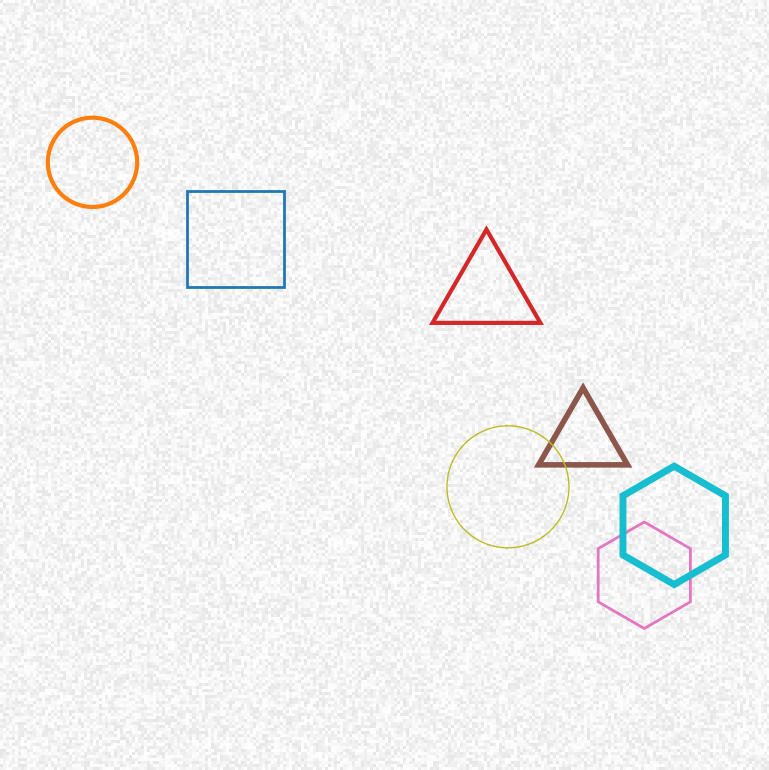[{"shape": "square", "thickness": 1, "radius": 0.31, "center": [0.306, 0.69]}, {"shape": "circle", "thickness": 1.5, "radius": 0.29, "center": [0.12, 0.789]}, {"shape": "triangle", "thickness": 1.5, "radius": 0.4, "center": [0.632, 0.621]}, {"shape": "triangle", "thickness": 2, "radius": 0.33, "center": [0.757, 0.43]}, {"shape": "hexagon", "thickness": 1, "radius": 0.35, "center": [0.837, 0.253]}, {"shape": "circle", "thickness": 0.5, "radius": 0.4, "center": [0.66, 0.368]}, {"shape": "hexagon", "thickness": 2.5, "radius": 0.38, "center": [0.876, 0.318]}]